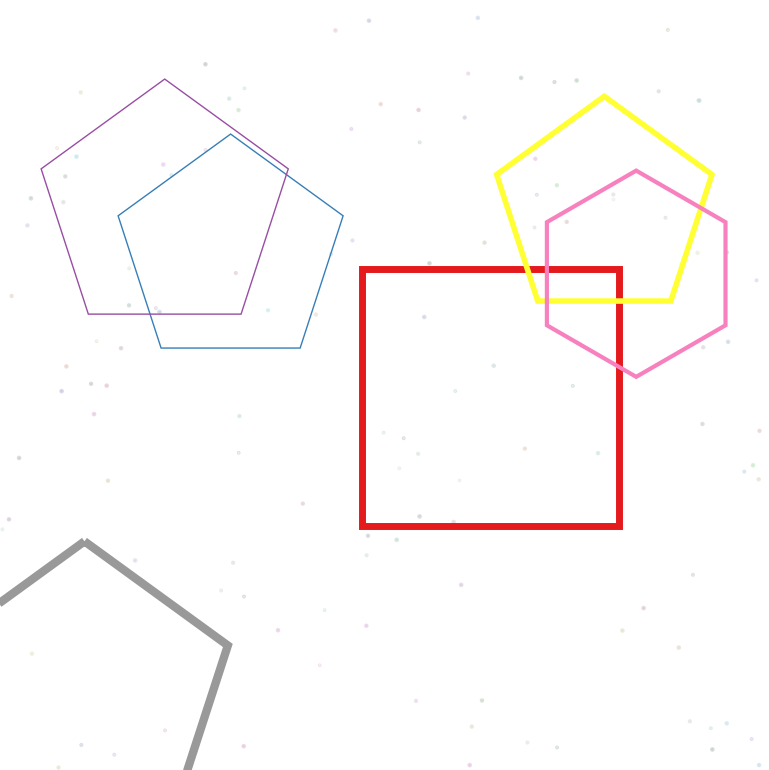[{"shape": "square", "thickness": 2.5, "radius": 0.83, "center": [0.637, 0.484]}, {"shape": "pentagon", "thickness": 0.5, "radius": 0.77, "center": [0.3, 0.672]}, {"shape": "pentagon", "thickness": 0.5, "radius": 0.84, "center": [0.214, 0.729]}, {"shape": "pentagon", "thickness": 2, "radius": 0.73, "center": [0.785, 0.728]}, {"shape": "hexagon", "thickness": 1.5, "radius": 0.67, "center": [0.826, 0.645]}, {"shape": "pentagon", "thickness": 3, "radius": 0.98, "center": [0.11, 0.101]}]